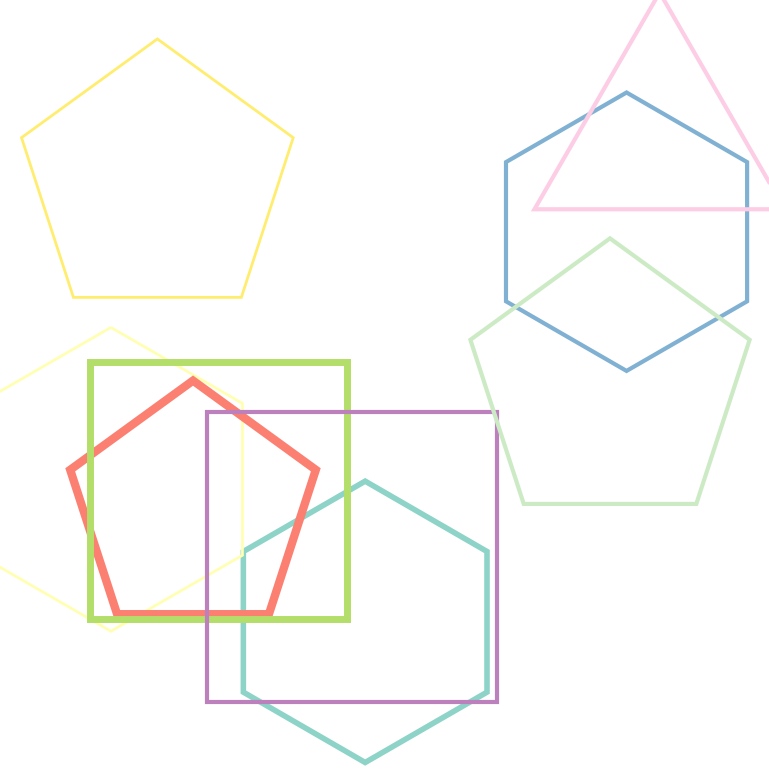[{"shape": "hexagon", "thickness": 2, "radius": 0.91, "center": [0.474, 0.192]}, {"shape": "hexagon", "thickness": 1, "radius": 0.99, "center": [0.144, 0.378]}, {"shape": "pentagon", "thickness": 3, "radius": 0.84, "center": [0.251, 0.338]}, {"shape": "hexagon", "thickness": 1.5, "radius": 0.9, "center": [0.814, 0.699]}, {"shape": "square", "thickness": 2.5, "radius": 0.83, "center": [0.284, 0.363]}, {"shape": "triangle", "thickness": 1.5, "radius": 0.94, "center": [0.857, 0.822]}, {"shape": "square", "thickness": 1.5, "radius": 0.94, "center": [0.457, 0.277]}, {"shape": "pentagon", "thickness": 1.5, "radius": 0.95, "center": [0.792, 0.5]}, {"shape": "pentagon", "thickness": 1, "radius": 0.93, "center": [0.204, 0.764]}]